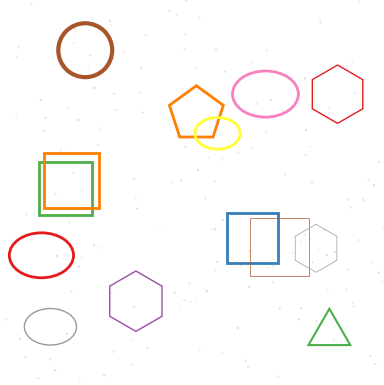[{"shape": "oval", "thickness": 2, "radius": 0.42, "center": [0.108, 0.337]}, {"shape": "hexagon", "thickness": 1, "radius": 0.38, "center": [0.877, 0.755]}, {"shape": "square", "thickness": 2, "radius": 0.33, "center": [0.656, 0.382]}, {"shape": "square", "thickness": 2, "radius": 0.35, "center": [0.17, 0.51]}, {"shape": "triangle", "thickness": 1.5, "radius": 0.31, "center": [0.856, 0.135]}, {"shape": "hexagon", "thickness": 1, "radius": 0.39, "center": [0.353, 0.218]}, {"shape": "pentagon", "thickness": 2, "radius": 0.37, "center": [0.51, 0.704]}, {"shape": "square", "thickness": 2, "radius": 0.36, "center": [0.186, 0.532]}, {"shape": "oval", "thickness": 2, "radius": 0.29, "center": [0.565, 0.654]}, {"shape": "circle", "thickness": 3, "radius": 0.35, "center": [0.221, 0.87]}, {"shape": "square", "thickness": 0.5, "radius": 0.38, "center": [0.726, 0.358]}, {"shape": "oval", "thickness": 2, "radius": 0.43, "center": [0.689, 0.756]}, {"shape": "hexagon", "thickness": 0.5, "radius": 0.31, "center": [0.821, 0.355]}, {"shape": "oval", "thickness": 1, "radius": 0.34, "center": [0.131, 0.151]}]